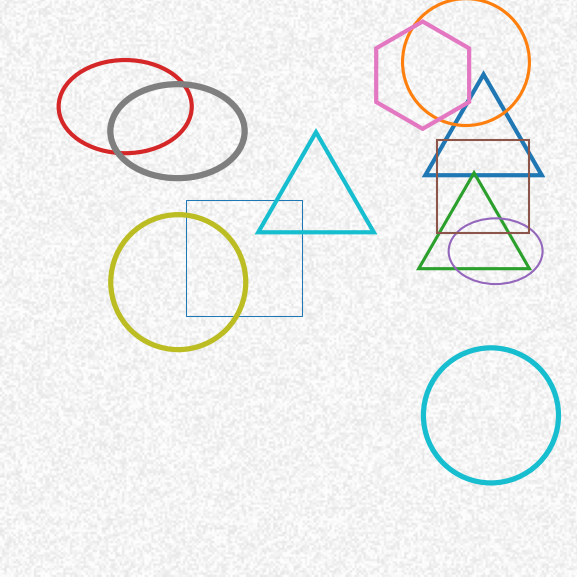[{"shape": "triangle", "thickness": 2, "radius": 0.58, "center": [0.837, 0.754]}, {"shape": "square", "thickness": 0.5, "radius": 0.5, "center": [0.422, 0.553]}, {"shape": "circle", "thickness": 1.5, "radius": 0.55, "center": [0.807, 0.892]}, {"shape": "triangle", "thickness": 1.5, "radius": 0.55, "center": [0.821, 0.589]}, {"shape": "oval", "thickness": 2, "radius": 0.58, "center": [0.217, 0.815]}, {"shape": "oval", "thickness": 1, "radius": 0.41, "center": [0.858, 0.564]}, {"shape": "square", "thickness": 1, "radius": 0.4, "center": [0.836, 0.676]}, {"shape": "hexagon", "thickness": 2, "radius": 0.46, "center": [0.732, 0.869]}, {"shape": "oval", "thickness": 3, "radius": 0.58, "center": [0.307, 0.772]}, {"shape": "circle", "thickness": 2.5, "radius": 0.58, "center": [0.309, 0.511]}, {"shape": "circle", "thickness": 2.5, "radius": 0.58, "center": [0.85, 0.28]}, {"shape": "triangle", "thickness": 2, "radius": 0.58, "center": [0.547, 0.655]}]